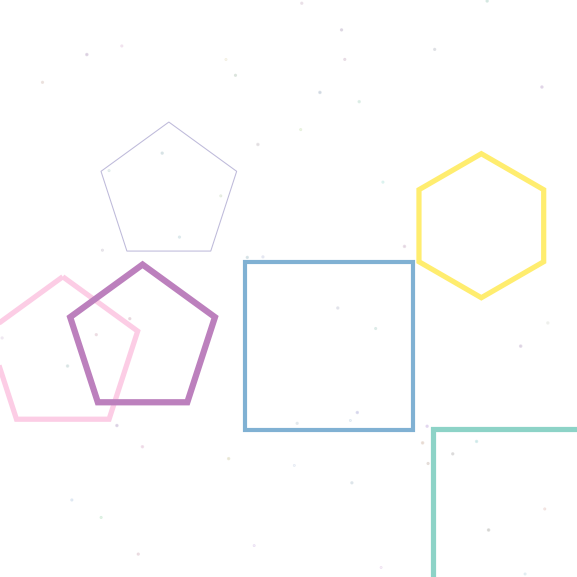[{"shape": "square", "thickness": 2.5, "radius": 0.68, "center": [0.886, 0.121]}, {"shape": "pentagon", "thickness": 0.5, "radius": 0.62, "center": [0.292, 0.664]}, {"shape": "square", "thickness": 2, "radius": 0.73, "center": [0.569, 0.4]}, {"shape": "pentagon", "thickness": 2.5, "radius": 0.68, "center": [0.109, 0.384]}, {"shape": "pentagon", "thickness": 3, "radius": 0.66, "center": [0.247, 0.409]}, {"shape": "hexagon", "thickness": 2.5, "radius": 0.62, "center": [0.833, 0.608]}]